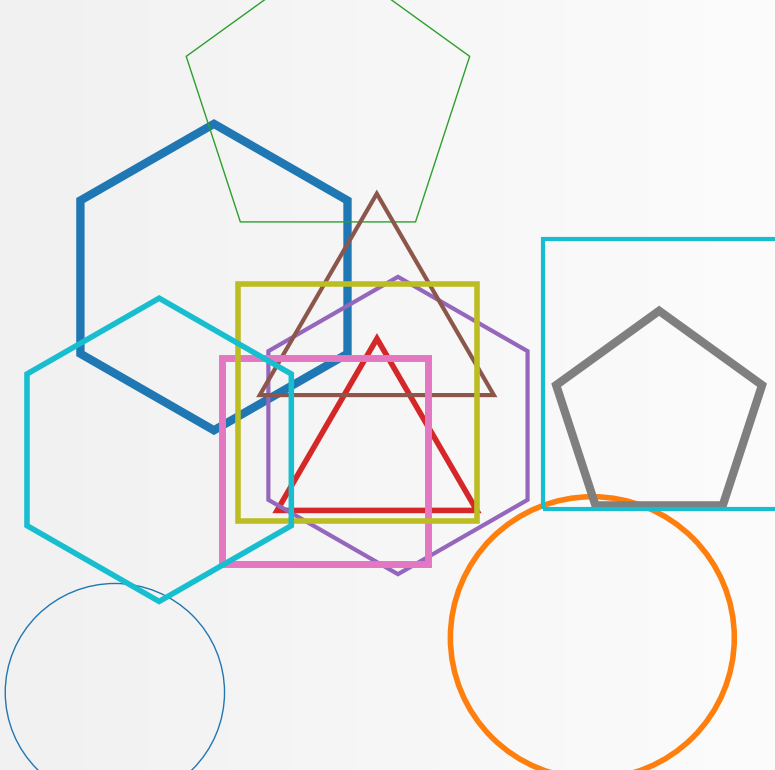[{"shape": "circle", "thickness": 0.5, "radius": 0.71, "center": [0.148, 0.101]}, {"shape": "hexagon", "thickness": 3, "radius": 0.99, "center": [0.276, 0.64]}, {"shape": "circle", "thickness": 2, "radius": 0.92, "center": [0.764, 0.172]}, {"shape": "pentagon", "thickness": 0.5, "radius": 0.96, "center": [0.423, 0.867]}, {"shape": "triangle", "thickness": 2, "radius": 0.74, "center": [0.486, 0.411]}, {"shape": "hexagon", "thickness": 1.5, "radius": 0.97, "center": [0.514, 0.447]}, {"shape": "triangle", "thickness": 1.5, "radius": 0.87, "center": [0.486, 0.574]}, {"shape": "square", "thickness": 2.5, "radius": 0.67, "center": [0.419, 0.401]}, {"shape": "pentagon", "thickness": 3, "radius": 0.7, "center": [0.85, 0.457]}, {"shape": "square", "thickness": 2, "radius": 0.77, "center": [0.462, 0.478]}, {"shape": "hexagon", "thickness": 2, "radius": 0.98, "center": [0.205, 0.416]}, {"shape": "square", "thickness": 1.5, "radius": 0.87, "center": [0.876, 0.515]}]